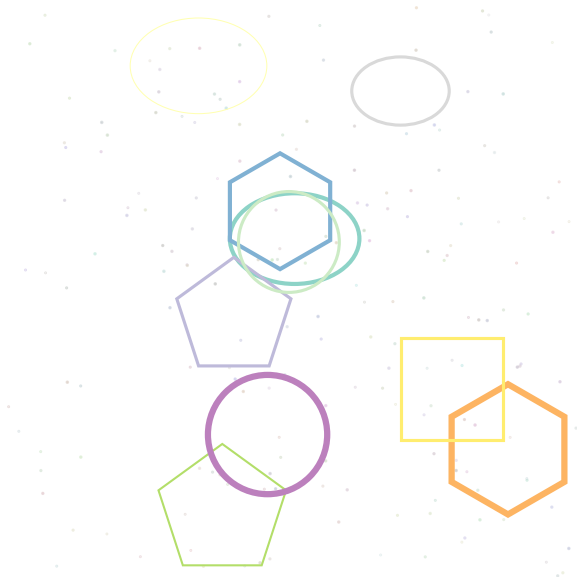[{"shape": "oval", "thickness": 2, "radius": 0.56, "center": [0.51, 0.586]}, {"shape": "oval", "thickness": 0.5, "radius": 0.59, "center": [0.344, 0.885]}, {"shape": "pentagon", "thickness": 1.5, "radius": 0.52, "center": [0.405, 0.45]}, {"shape": "hexagon", "thickness": 2, "radius": 0.5, "center": [0.485, 0.633]}, {"shape": "hexagon", "thickness": 3, "radius": 0.56, "center": [0.88, 0.221]}, {"shape": "pentagon", "thickness": 1, "radius": 0.58, "center": [0.385, 0.114]}, {"shape": "oval", "thickness": 1.5, "radius": 0.42, "center": [0.693, 0.842]}, {"shape": "circle", "thickness": 3, "radius": 0.52, "center": [0.463, 0.247]}, {"shape": "circle", "thickness": 1.5, "radius": 0.44, "center": [0.5, 0.58]}, {"shape": "square", "thickness": 1.5, "radius": 0.44, "center": [0.782, 0.325]}]